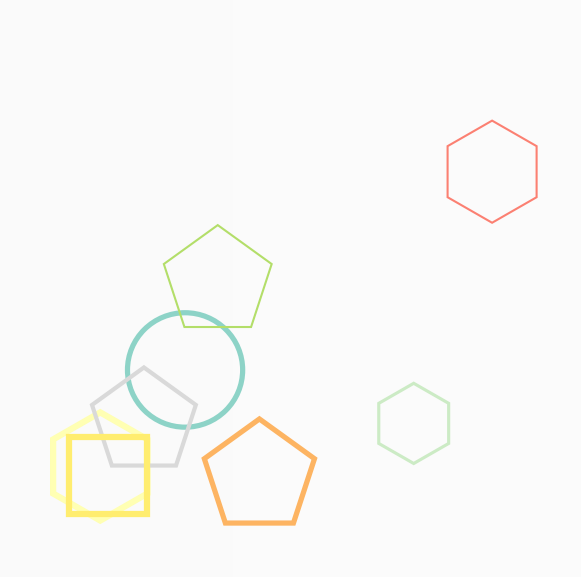[{"shape": "circle", "thickness": 2.5, "radius": 0.5, "center": [0.318, 0.359]}, {"shape": "hexagon", "thickness": 3, "radius": 0.47, "center": [0.173, 0.191]}, {"shape": "hexagon", "thickness": 1, "radius": 0.44, "center": [0.847, 0.702]}, {"shape": "pentagon", "thickness": 2.5, "radius": 0.5, "center": [0.446, 0.174]}, {"shape": "pentagon", "thickness": 1, "radius": 0.49, "center": [0.375, 0.512]}, {"shape": "pentagon", "thickness": 2, "radius": 0.47, "center": [0.248, 0.269]}, {"shape": "hexagon", "thickness": 1.5, "radius": 0.35, "center": [0.712, 0.266]}, {"shape": "square", "thickness": 3, "radius": 0.33, "center": [0.185, 0.176]}]